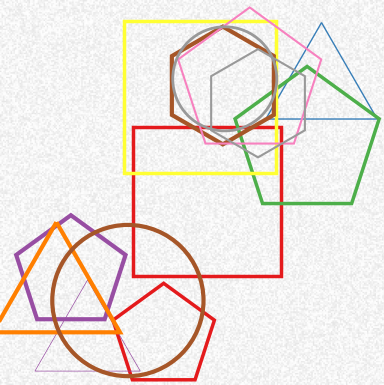[{"shape": "square", "thickness": 2.5, "radius": 0.96, "center": [0.537, 0.477]}, {"shape": "pentagon", "thickness": 2.5, "radius": 0.69, "center": [0.425, 0.126]}, {"shape": "triangle", "thickness": 1, "radius": 0.83, "center": [0.835, 0.774]}, {"shape": "pentagon", "thickness": 2.5, "radius": 0.98, "center": [0.798, 0.631]}, {"shape": "pentagon", "thickness": 3, "radius": 0.75, "center": [0.184, 0.292]}, {"shape": "triangle", "thickness": 0.5, "radius": 0.79, "center": [0.228, 0.115]}, {"shape": "triangle", "thickness": 3, "radius": 0.95, "center": [0.146, 0.232]}, {"shape": "square", "thickness": 2.5, "radius": 0.99, "center": [0.519, 0.748]}, {"shape": "hexagon", "thickness": 3, "radius": 0.76, "center": [0.579, 0.778]}, {"shape": "circle", "thickness": 3, "radius": 0.98, "center": [0.332, 0.219]}, {"shape": "pentagon", "thickness": 1.5, "radius": 0.98, "center": [0.649, 0.785]}, {"shape": "hexagon", "thickness": 1.5, "radius": 0.7, "center": [0.67, 0.732]}, {"shape": "circle", "thickness": 2, "radius": 0.68, "center": [0.584, 0.795]}]